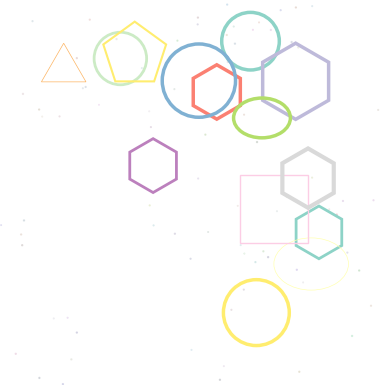[{"shape": "hexagon", "thickness": 2, "radius": 0.34, "center": [0.828, 0.396]}, {"shape": "circle", "thickness": 2.5, "radius": 0.37, "center": [0.651, 0.893]}, {"shape": "oval", "thickness": 0.5, "radius": 0.48, "center": [0.808, 0.314]}, {"shape": "hexagon", "thickness": 2.5, "radius": 0.49, "center": [0.768, 0.789]}, {"shape": "hexagon", "thickness": 2.5, "radius": 0.35, "center": [0.563, 0.761]}, {"shape": "circle", "thickness": 2.5, "radius": 0.48, "center": [0.517, 0.791]}, {"shape": "triangle", "thickness": 0.5, "radius": 0.33, "center": [0.165, 0.821]}, {"shape": "oval", "thickness": 2.5, "radius": 0.37, "center": [0.68, 0.694]}, {"shape": "square", "thickness": 1, "radius": 0.44, "center": [0.712, 0.457]}, {"shape": "hexagon", "thickness": 3, "radius": 0.39, "center": [0.8, 0.537]}, {"shape": "hexagon", "thickness": 2, "radius": 0.35, "center": [0.398, 0.57]}, {"shape": "circle", "thickness": 2, "radius": 0.34, "center": [0.313, 0.848]}, {"shape": "circle", "thickness": 2.5, "radius": 0.43, "center": [0.666, 0.188]}, {"shape": "pentagon", "thickness": 1.5, "radius": 0.43, "center": [0.35, 0.858]}]